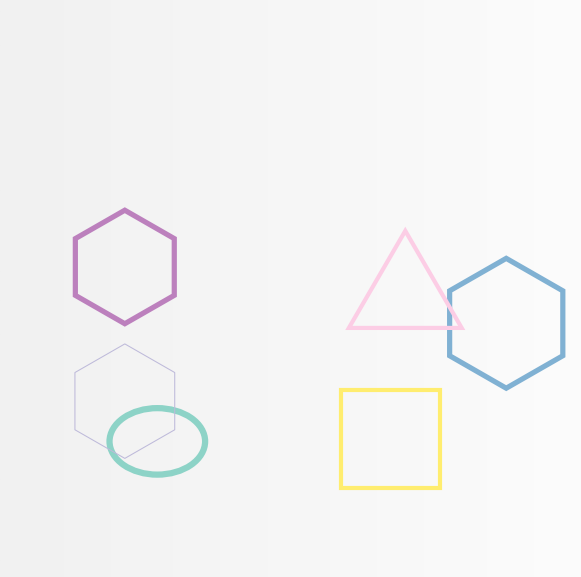[{"shape": "oval", "thickness": 3, "radius": 0.41, "center": [0.271, 0.235]}, {"shape": "hexagon", "thickness": 0.5, "radius": 0.5, "center": [0.215, 0.305]}, {"shape": "hexagon", "thickness": 2.5, "radius": 0.56, "center": [0.871, 0.439]}, {"shape": "triangle", "thickness": 2, "radius": 0.56, "center": [0.697, 0.487]}, {"shape": "hexagon", "thickness": 2.5, "radius": 0.49, "center": [0.215, 0.537]}, {"shape": "square", "thickness": 2, "radius": 0.42, "center": [0.672, 0.239]}]